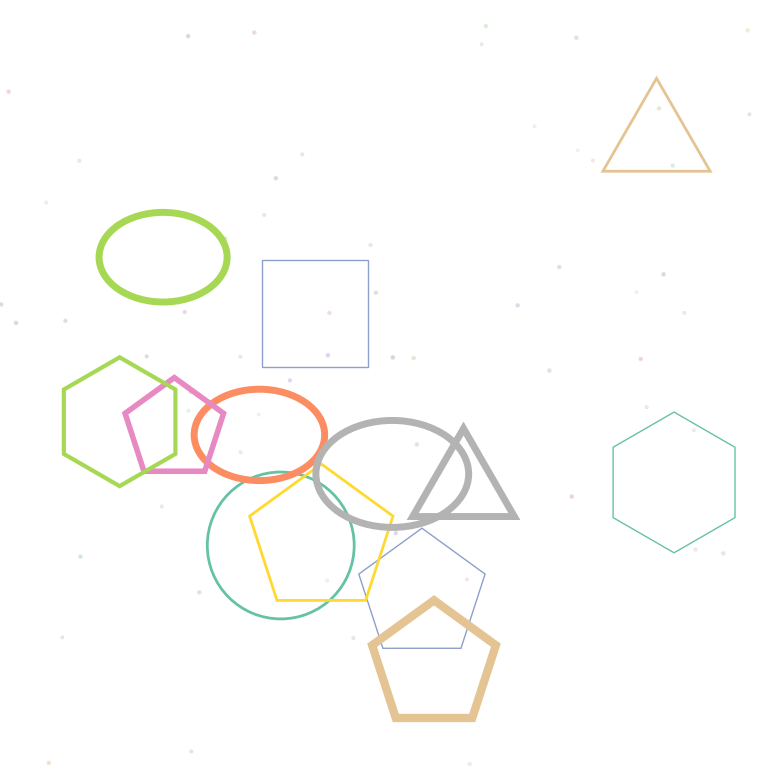[{"shape": "circle", "thickness": 1, "radius": 0.48, "center": [0.365, 0.292]}, {"shape": "hexagon", "thickness": 0.5, "radius": 0.46, "center": [0.875, 0.373]}, {"shape": "oval", "thickness": 2.5, "radius": 0.42, "center": [0.337, 0.435]}, {"shape": "square", "thickness": 0.5, "radius": 0.35, "center": [0.409, 0.593]}, {"shape": "pentagon", "thickness": 0.5, "radius": 0.43, "center": [0.548, 0.228]}, {"shape": "pentagon", "thickness": 2, "radius": 0.34, "center": [0.226, 0.442]}, {"shape": "oval", "thickness": 2.5, "radius": 0.42, "center": [0.212, 0.666]}, {"shape": "hexagon", "thickness": 1.5, "radius": 0.42, "center": [0.155, 0.452]}, {"shape": "pentagon", "thickness": 1, "radius": 0.49, "center": [0.417, 0.299]}, {"shape": "triangle", "thickness": 1, "radius": 0.4, "center": [0.853, 0.818]}, {"shape": "pentagon", "thickness": 3, "radius": 0.42, "center": [0.564, 0.136]}, {"shape": "oval", "thickness": 2.5, "radius": 0.5, "center": [0.509, 0.385]}, {"shape": "triangle", "thickness": 2.5, "radius": 0.38, "center": [0.602, 0.367]}]